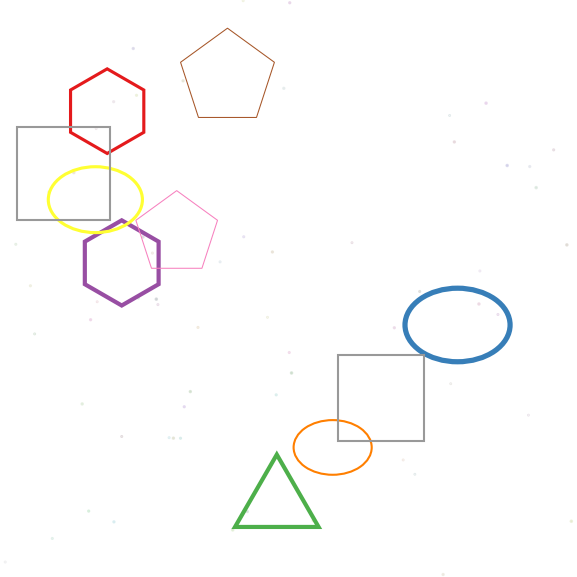[{"shape": "hexagon", "thickness": 1.5, "radius": 0.37, "center": [0.186, 0.807]}, {"shape": "oval", "thickness": 2.5, "radius": 0.45, "center": [0.792, 0.436]}, {"shape": "triangle", "thickness": 2, "radius": 0.42, "center": [0.479, 0.128]}, {"shape": "hexagon", "thickness": 2, "radius": 0.37, "center": [0.211, 0.544]}, {"shape": "oval", "thickness": 1, "radius": 0.34, "center": [0.576, 0.224]}, {"shape": "oval", "thickness": 1.5, "radius": 0.41, "center": [0.165, 0.653]}, {"shape": "pentagon", "thickness": 0.5, "radius": 0.43, "center": [0.394, 0.865]}, {"shape": "pentagon", "thickness": 0.5, "radius": 0.37, "center": [0.306, 0.595]}, {"shape": "square", "thickness": 1, "radius": 0.37, "center": [0.66, 0.31]}, {"shape": "square", "thickness": 1, "radius": 0.4, "center": [0.11, 0.698]}]